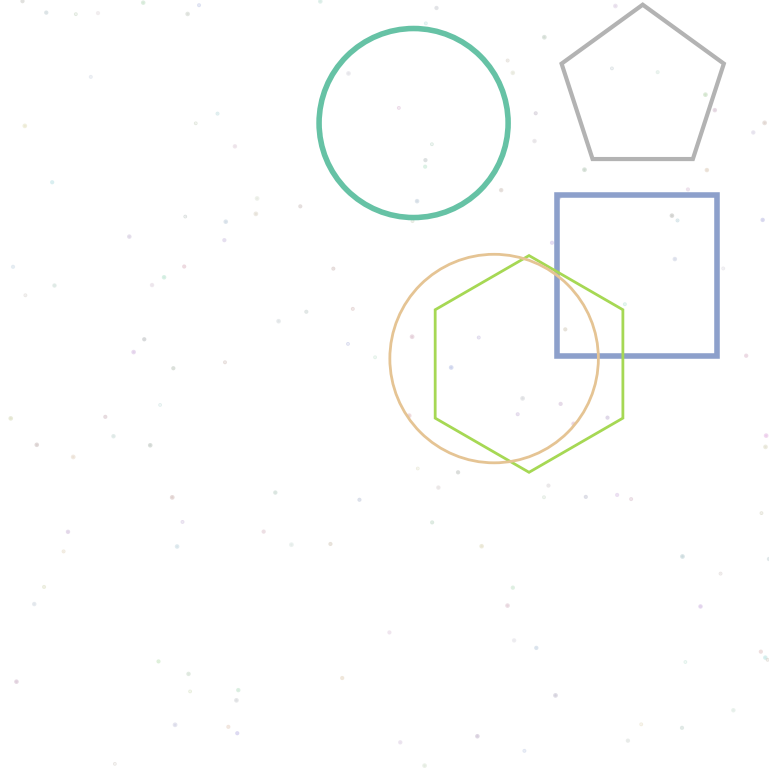[{"shape": "circle", "thickness": 2, "radius": 0.61, "center": [0.537, 0.84]}, {"shape": "square", "thickness": 2, "radius": 0.52, "center": [0.827, 0.642]}, {"shape": "hexagon", "thickness": 1, "radius": 0.7, "center": [0.687, 0.527]}, {"shape": "circle", "thickness": 1, "radius": 0.68, "center": [0.642, 0.534]}, {"shape": "pentagon", "thickness": 1.5, "radius": 0.55, "center": [0.835, 0.883]}]